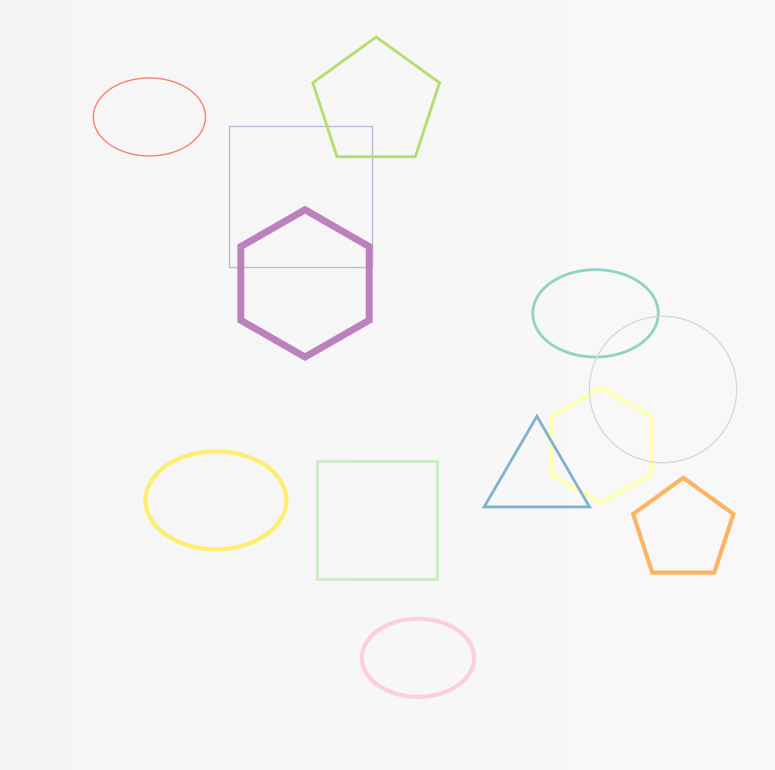[{"shape": "oval", "thickness": 1, "radius": 0.4, "center": [0.768, 0.593]}, {"shape": "hexagon", "thickness": 1.5, "radius": 0.37, "center": [0.776, 0.422]}, {"shape": "square", "thickness": 0.5, "radius": 0.46, "center": [0.388, 0.745]}, {"shape": "oval", "thickness": 0.5, "radius": 0.36, "center": [0.193, 0.848]}, {"shape": "triangle", "thickness": 1, "radius": 0.39, "center": [0.693, 0.381]}, {"shape": "pentagon", "thickness": 1.5, "radius": 0.34, "center": [0.882, 0.311]}, {"shape": "pentagon", "thickness": 1, "radius": 0.43, "center": [0.485, 0.866]}, {"shape": "oval", "thickness": 1.5, "radius": 0.36, "center": [0.539, 0.146]}, {"shape": "circle", "thickness": 0.5, "radius": 0.48, "center": [0.855, 0.494]}, {"shape": "hexagon", "thickness": 2.5, "radius": 0.48, "center": [0.394, 0.632]}, {"shape": "square", "thickness": 1, "radius": 0.38, "center": [0.486, 0.325]}, {"shape": "oval", "thickness": 1.5, "radius": 0.45, "center": [0.279, 0.35]}]